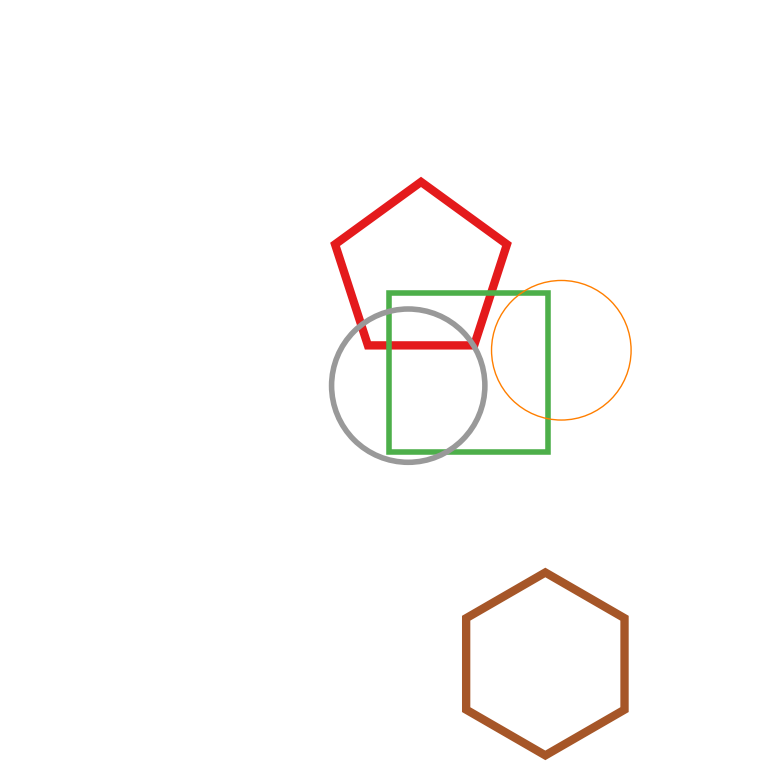[{"shape": "pentagon", "thickness": 3, "radius": 0.59, "center": [0.547, 0.646]}, {"shape": "square", "thickness": 2, "radius": 0.52, "center": [0.608, 0.517]}, {"shape": "circle", "thickness": 0.5, "radius": 0.45, "center": [0.729, 0.545]}, {"shape": "hexagon", "thickness": 3, "radius": 0.59, "center": [0.708, 0.138]}, {"shape": "circle", "thickness": 2, "radius": 0.5, "center": [0.53, 0.499]}]